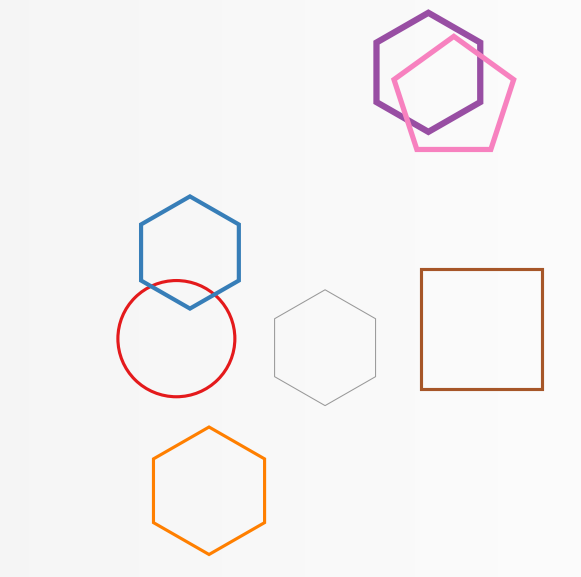[{"shape": "circle", "thickness": 1.5, "radius": 0.5, "center": [0.303, 0.413]}, {"shape": "hexagon", "thickness": 2, "radius": 0.49, "center": [0.327, 0.562]}, {"shape": "hexagon", "thickness": 3, "radius": 0.52, "center": [0.737, 0.874]}, {"shape": "hexagon", "thickness": 1.5, "radius": 0.55, "center": [0.36, 0.149]}, {"shape": "square", "thickness": 1.5, "radius": 0.52, "center": [0.829, 0.43]}, {"shape": "pentagon", "thickness": 2.5, "radius": 0.54, "center": [0.781, 0.828]}, {"shape": "hexagon", "thickness": 0.5, "radius": 0.5, "center": [0.559, 0.397]}]